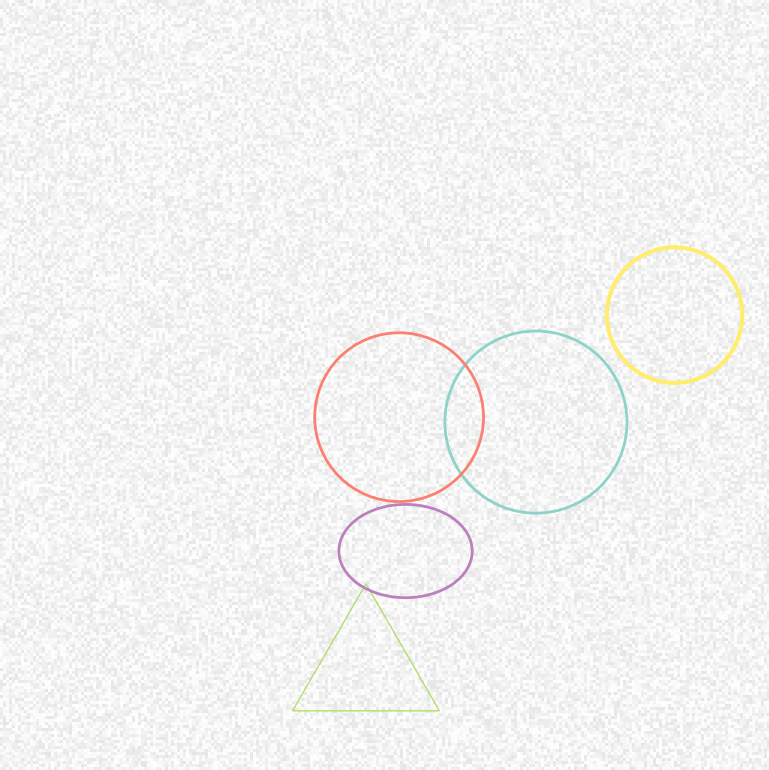[{"shape": "circle", "thickness": 1, "radius": 0.59, "center": [0.696, 0.452]}, {"shape": "circle", "thickness": 1, "radius": 0.55, "center": [0.518, 0.458]}, {"shape": "triangle", "thickness": 0.5, "radius": 0.55, "center": [0.475, 0.132]}, {"shape": "oval", "thickness": 1, "radius": 0.43, "center": [0.527, 0.284]}, {"shape": "circle", "thickness": 1.5, "radius": 0.44, "center": [0.876, 0.591]}]